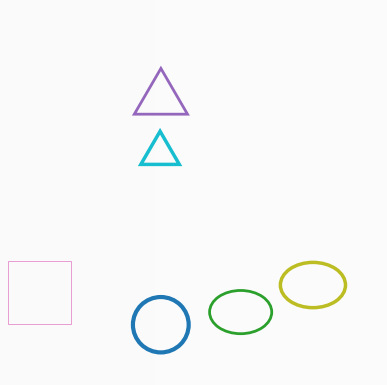[{"shape": "circle", "thickness": 3, "radius": 0.36, "center": [0.415, 0.157]}, {"shape": "oval", "thickness": 2, "radius": 0.4, "center": [0.621, 0.189]}, {"shape": "triangle", "thickness": 2, "radius": 0.4, "center": [0.415, 0.743]}, {"shape": "square", "thickness": 0.5, "radius": 0.41, "center": [0.102, 0.24]}, {"shape": "oval", "thickness": 2.5, "radius": 0.42, "center": [0.808, 0.26]}, {"shape": "triangle", "thickness": 2.5, "radius": 0.29, "center": [0.413, 0.602]}]